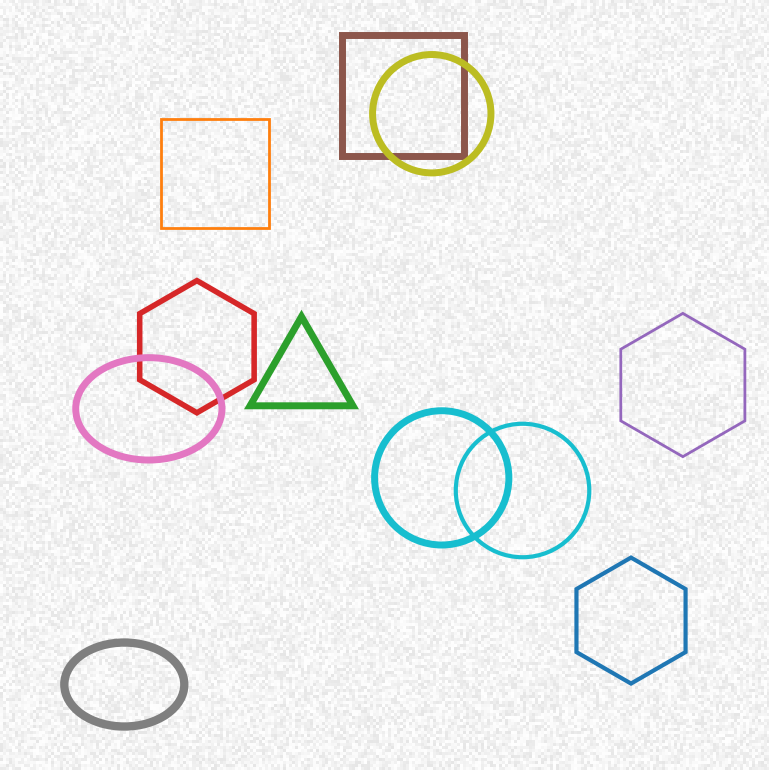[{"shape": "hexagon", "thickness": 1.5, "radius": 0.41, "center": [0.819, 0.194]}, {"shape": "square", "thickness": 1, "radius": 0.35, "center": [0.279, 0.775]}, {"shape": "triangle", "thickness": 2.5, "radius": 0.39, "center": [0.392, 0.512]}, {"shape": "hexagon", "thickness": 2, "radius": 0.43, "center": [0.256, 0.55]}, {"shape": "hexagon", "thickness": 1, "radius": 0.47, "center": [0.887, 0.5]}, {"shape": "square", "thickness": 2.5, "radius": 0.39, "center": [0.523, 0.876]}, {"shape": "oval", "thickness": 2.5, "radius": 0.47, "center": [0.193, 0.469]}, {"shape": "oval", "thickness": 3, "radius": 0.39, "center": [0.161, 0.111]}, {"shape": "circle", "thickness": 2.5, "radius": 0.38, "center": [0.561, 0.852]}, {"shape": "circle", "thickness": 1.5, "radius": 0.43, "center": [0.679, 0.363]}, {"shape": "circle", "thickness": 2.5, "radius": 0.44, "center": [0.574, 0.379]}]